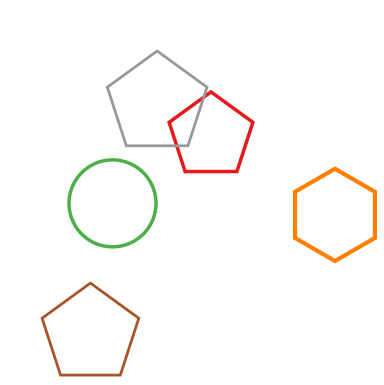[{"shape": "pentagon", "thickness": 2.5, "radius": 0.57, "center": [0.548, 0.647]}, {"shape": "circle", "thickness": 2.5, "radius": 0.56, "center": [0.292, 0.472]}, {"shape": "hexagon", "thickness": 3, "radius": 0.6, "center": [0.87, 0.442]}, {"shape": "pentagon", "thickness": 2, "radius": 0.66, "center": [0.235, 0.133]}, {"shape": "pentagon", "thickness": 2, "radius": 0.68, "center": [0.408, 0.731]}]